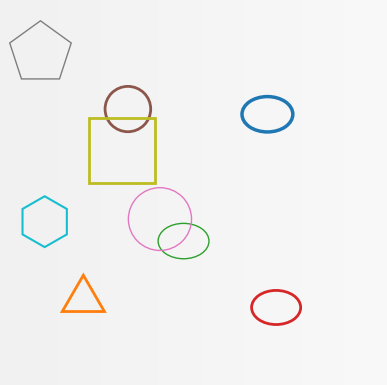[{"shape": "oval", "thickness": 2.5, "radius": 0.33, "center": [0.69, 0.703]}, {"shape": "triangle", "thickness": 2, "radius": 0.31, "center": [0.215, 0.222]}, {"shape": "oval", "thickness": 1, "radius": 0.33, "center": [0.474, 0.374]}, {"shape": "oval", "thickness": 2, "radius": 0.32, "center": [0.713, 0.201]}, {"shape": "circle", "thickness": 2, "radius": 0.29, "center": [0.33, 0.717]}, {"shape": "circle", "thickness": 1, "radius": 0.41, "center": [0.413, 0.431]}, {"shape": "pentagon", "thickness": 1, "radius": 0.42, "center": [0.104, 0.863]}, {"shape": "square", "thickness": 2, "radius": 0.43, "center": [0.315, 0.609]}, {"shape": "hexagon", "thickness": 1.5, "radius": 0.33, "center": [0.115, 0.424]}]